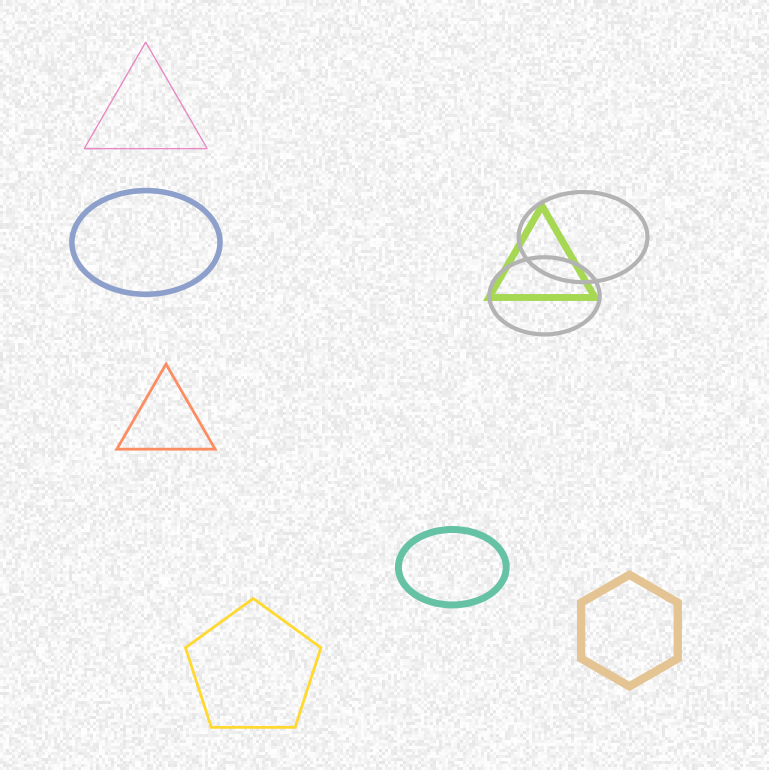[{"shape": "oval", "thickness": 2.5, "radius": 0.35, "center": [0.587, 0.263]}, {"shape": "triangle", "thickness": 1, "radius": 0.37, "center": [0.216, 0.454]}, {"shape": "oval", "thickness": 2, "radius": 0.48, "center": [0.19, 0.685]}, {"shape": "triangle", "thickness": 0.5, "radius": 0.46, "center": [0.189, 0.853]}, {"shape": "triangle", "thickness": 2.5, "radius": 0.4, "center": [0.704, 0.653]}, {"shape": "pentagon", "thickness": 1, "radius": 0.46, "center": [0.329, 0.13]}, {"shape": "hexagon", "thickness": 3, "radius": 0.36, "center": [0.817, 0.181]}, {"shape": "oval", "thickness": 1.5, "radius": 0.42, "center": [0.757, 0.692]}, {"shape": "oval", "thickness": 1.5, "radius": 0.36, "center": [0.707, 0.616]}]